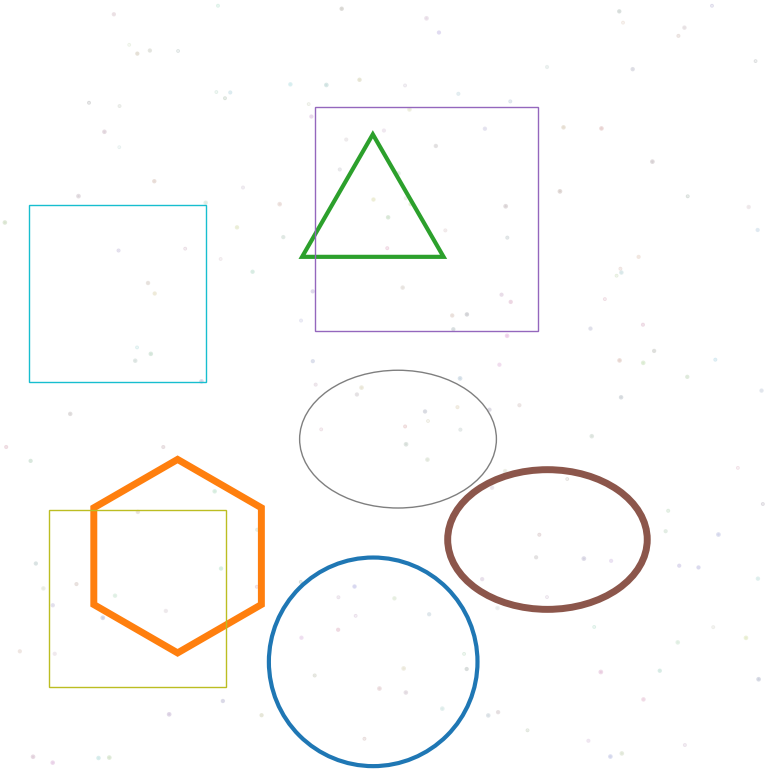[{"shape": "circle", "thickness": 1.5, "radius": 0.68, "center": [0.485, 0.14]}, {"shape": "hexagon", "thickness": 2.5, "radius": 0.63, "center": [0.231, 0.278]}, {"shape": "triangle", "thickness": 1.5, "radius": 0.53, "center": [0.484, 0.719]}, {"shape": "square", "thickness": 0.5, "radius": 0.73, "center": [0.554, 0.716]}, {"shape": "oval", "thickness": 2.5, "radius": 0.65, "center": [0.711, 0.299]}, {"shape": "oval", "thickness": 0.5, "radius": 0.64, "center": [0.517, 0.43]}, {"shape": "square", "thickness": 0.5, "radius": 0.58, "center": [0.179, 0.223]}, {"shape": "square", "thickness": 0.5, "radius": 0.57, "center": [0.153, 0.619]}]